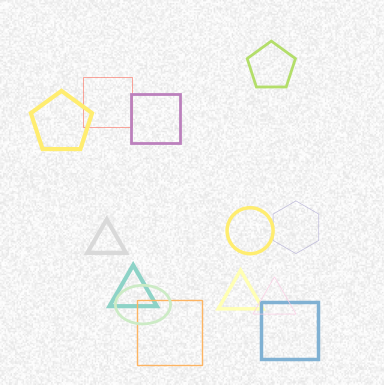[{"shape": "triangle", "thickness": 3, "radius": 0.36, "center": [0.346, 0.24]}, {"shape": "triangle", "thickness": 2.5, "radius": 0.33, "center": [0.625, 0.231]}, {"shape": "hexagon", "thickness": 0.5, "radius": 0.34, "center": [0.769, 0.41]}, {"shape": "square", "thickness": 0.5, "radius": 0.32, "center": [0.279, 0.736]}, {"shape": "square", "thickness": 2.5, "radius": 0.37, "center": [0.753, 0.142]}, {"shape": "square", "thickness": 1, "radius": 0.42, "center": [0.441, 0.137]}, {"shape": "pentagon", "thickness": 2, "radius": 0.33, "center": [0.705, 0.827]}, {"shape": "triangle", "thickness": 0.5, "radius": 0.32, "center": [0.713, 0.216]}, {"shape": "triangle", "thickness": 3, "radius": 0.29, "center": [0.277, 0.372]}, {"shape": "square", "thickness": 2, "radius": 0.32, "center": [0.405, 0.692]}, {"shape": "oval", "thickness": 2, "radius": 0.36, "center": [0.371, 0.209]}, {"shape": "pentagon", "thickness": 3, "radius": 0.42, "center": [0.16, 0.68]}, {"shape": "circle", "thickness": 2.5, "radius": 0.3, "center": [0.65, 0.401]}]